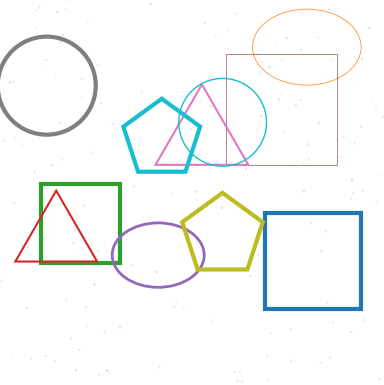[{"shape": "square", "thickness": 3, "radius": 0.62, "center": [0.812, 0.321]}, {"shape": "oval", "thickness": 0.5, "radius": 0.71, "center": [0.797, 0.878]}, {"shape": "square", "thickness": 3, "radius": 0.51, "center": [0.209, 0.42]}, {"shape": "triangle", "thickness": 1.5, "radius": 0.61, "center": [0.146, 0.382]}, {"shape": "oval", "thickness": 2, "radius": 0.6, "center": [0.411, 0.337]}, {"shape": "square", "thickness": 0.5, "radius": 0.72, "center": [0.731, 0.715]}, {"shape": "triangle", "thickness": 1.5, "radius": 0.7, "center": [0.524, 0.641]}, {"shape": "circle", "thickness": 3, "radius": 0.64, "center": [0.121, 0.778]}, {"shape": "pentagon", "thickness": 3, "radius": 0.55, "center": [0.578, 0.389]}, {"shape": "pentagon", "thickness": 3, "radius": 0.52, "center": [0.42, 0.639]}, {"shape": "circle", "thickness": 1, "radius": 0.57, "center": [0.578, 0.682]}]